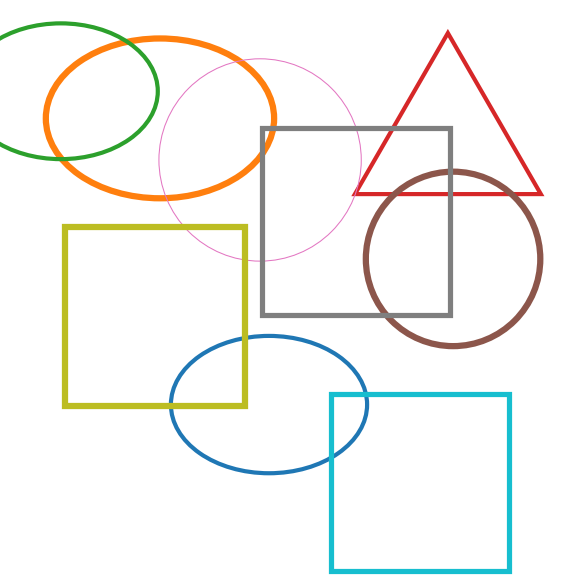[{"shape": "oval", "thickness": 2, "radius": 0.85, "center": [0.466, 0.299]}, {"shape": "oval", "thickness": 3, "radius": 0.99, "center": [0.277, 0.794]}, {"shape": "oval", "thickness": 2, "radius": 0.84, "center": [0.105, 0.841]}, {"shape": "triangle", "thickness": 2, "radius": 0.93, "center": [0.776, 0.756]}, {"shape": "circle", "thickness": 3, "radius": 0.76, "center": [0.785, 0.551]}, {"shape": "circle", "thickness": 0.5, "radius": 0.88, "center": [0.45, 0.722]}, {"shape": "square", "thickness": 2.5, "radius": 0.81, "center": [0.616, 0.615]}, {"shape": "square", "thickness": 3, "radius": 0.78, "center": [0.268, 0.451]}, {"shape": "square", "thickness": 2.5, "radius": 0.77, "center": [0.727, 0.164]}]